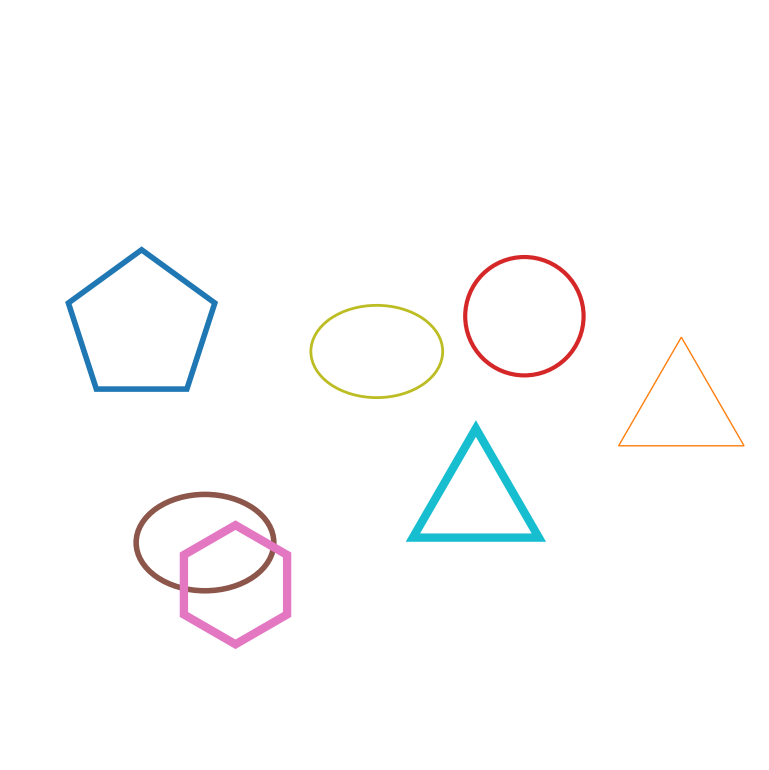[{"shape": "pentagon", "thickness": 2, "radius": 0.5, "center": [0.184, 0.576]}, {"shape": "triangle", "thickness": 0.5, "radius": 0.47, "center": [0.885, 0.468]}, {"shape": "circle", "thickness": 1.5, "radius": 0.38, "center": [0.681, 0.589]}, {"shape": "oval", "thickness": 2, "radius": 0.45, "center": [0.266, 0.295]}, {"shape": "hexagon", "thickness": 3, "radius": 0.39, "center": [0.306, 0.241]}, {"shape": "oval", "thickness": 1, "radius": 0.43, "center": [0.489, 0.544]}, {"shape": "triangle", "thickness": 3, "radius": 0.47, "center": [0.618, 0.349]}]